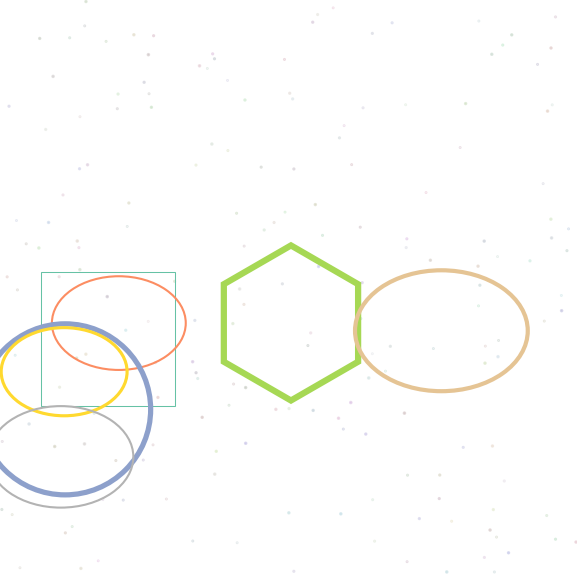[{"shape": "square", "thickness": 0.5, "radius": 0.58, "center": [0.188, 0.412]}, {"shape": "oval", "thickness": 1, "radius": 0.58, "center": [0.206, 0.44]}, {"shape": "circle", "thickness": 2.5, "radius": 0.74, "center": [0.113, 0.29]}, {"shape": "hexagon", "thickness": 3, "radius": 0.67, "center": [0.504, 0.44]}, {"shape": "oval", "thickness": 1.5, "radius": 0.55, "center": [0.111, 0.355]}, {"shape": "oval", "thickness": 2, "radius": 0.75, "center": [0.764, 0.426]}, {"shape": "oval", "thickness": 1, "radius": 0.63, "center": [0.105, 0.208]}]